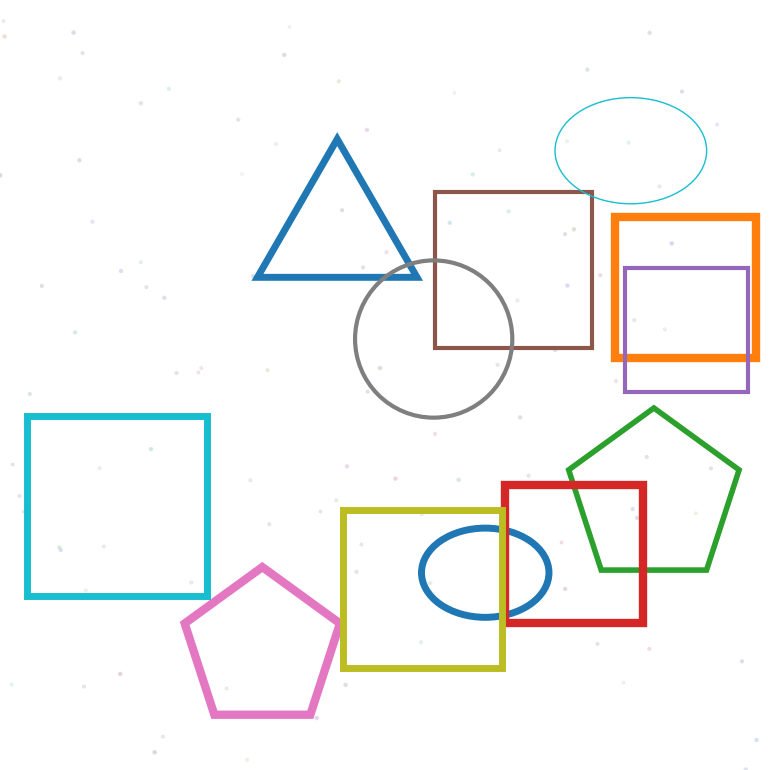[{"shape": "oval", "thickness": 2.5, "radius": 0.41, "center": [0.63, 0.256]}, {"shape": "triangle", "thickness": 2.5, "radius": 0.6, "center": [0.438, 0.7]}, {"shape": "square", "thickness": 3, "radius": 0.46, "center": [0.89, 0.627]}, {"shape": "pentagon", "thickness": 2, "radius": 0.58, "center": [0.849, 0.354]}, {"shape": "square", "thickness": 3, "radius": 0.45, "center": [0.745, 0.28]}, {"shape": "square", "thickness": 1.5, "radius": 0.4, "center": [0.891, 0.571]}, {"shape": "square", "thickness": 1.5, "radius": 0.51, "center": [0.667, 0.649]}, {"shape": "pentagon", "thickness": 3, "radius": 0.53, "center": [0.341, 0.158]}, {"shape": "circle", "thickness": 1.5, "radius": 0.51, "center": [0.563, 0.56]}, {"shape": "square", "thickness": 2.5, "radius": 0.51, "center": [0.548, 0.235]}, {"shape": "oval", "thickness": 0.5, "radius": 0.49, "center": [0.819, 0.804]}, {"shape": "square", "thickness": 2.5, "radius": 0.58, "center": [0.152, 0.343]}]